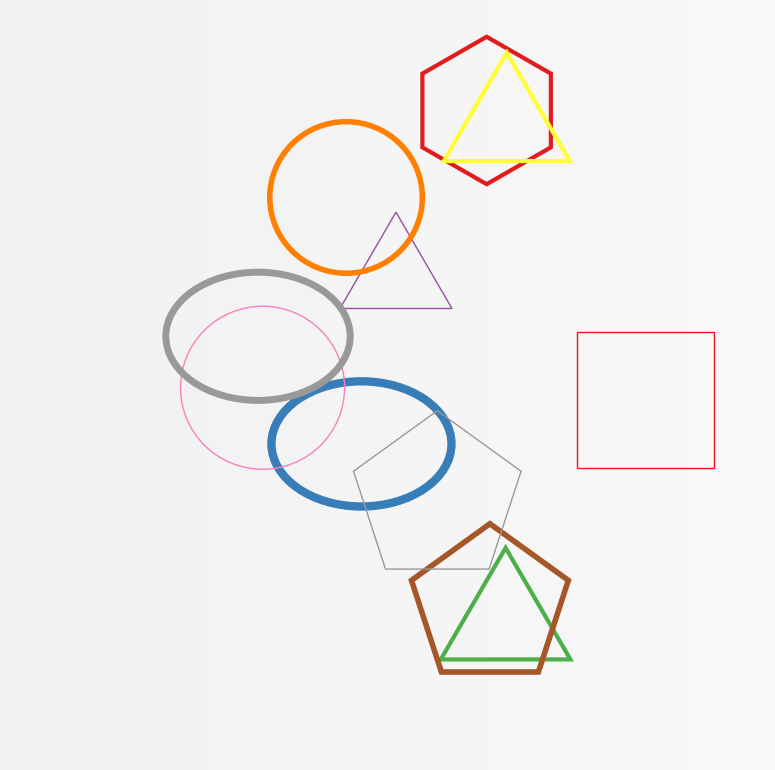[{"shape": "hexagon", "thickness": 1.5, "radius": 0.48, "center": [0.628, 0.857]}, {"shape": "square", "thickness": 0.5, "radius": 0.44, "center": [0.833, 0.48]}, {"shape": "oval", "thickness": 3, "radius": 0.58, "center": [0.466, 0.423]}, {"shape": "triangle", "thickness": 1.5, "radius": 0.48, "center": [0.652, 0.192]}, {"shape": "triangle", "thickness": 0.5, "radius": 0.42, "center": [0.511, 0.641]}, {"shape": "circle", "thickness": 2, "radius": 0.49, "center": [0.447, 0.744]}, {"shape": "triangle", "thickness": 1.5, "radius": 0.47, "center": [0.654, 0.838]}, {"shape": "pentagon", "thickness": 2, "radius": 0.53, "center": [0.632, 0.213]}, {"shape": "circle", "thickness": 0.5, "radius": 0.53, "center": [0.339, 0.496]}, {"shape": "pentagon", "thickness": 0.5, "radius": 0.57, "center": [0.564, 0.353]}, {"shape": "oval", "thickness": 2.5, "radius": 0.59, "center": [0.333, 0.563]}]